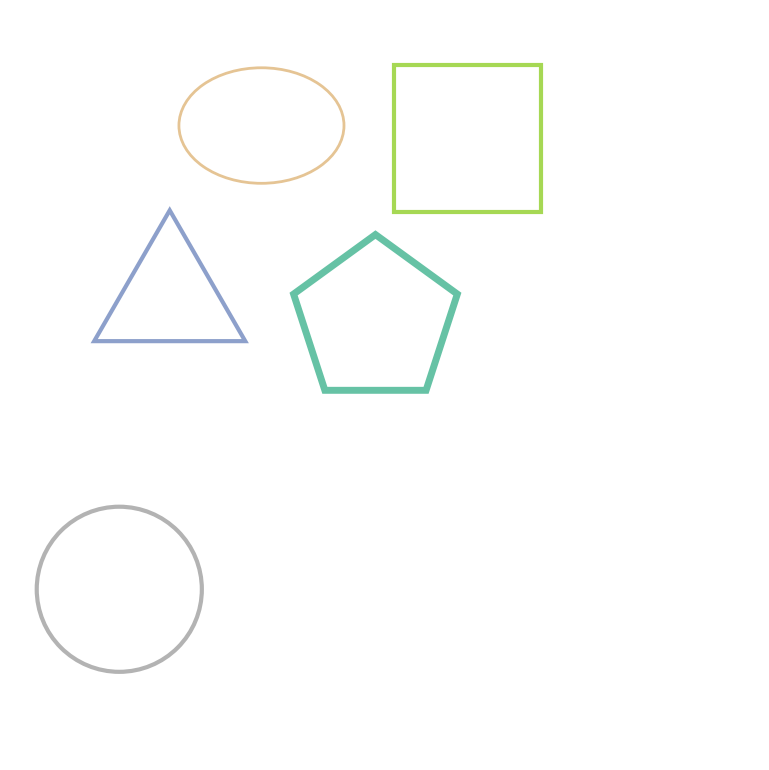[{"shape": "pentagon", "thickness": 2.5, "radius": 0.56, "center": [0.488, 0.584]}, {"shape": "triangle", "thickness": 1.5, "radius": 0.57, "center": [0.22, 0.614]}, {"shape": "square", "thickness": 1.5, "radius": 0.47, "center": [0.607, 0.82]}, {"shape": "oval", "thickness": 1, "radius": 0.54, "center": [0.34, 0.837]}, {"shape": "circle", "thickness": 1.5, "radius": 0.54, "center": [0.155, 0.235]}]